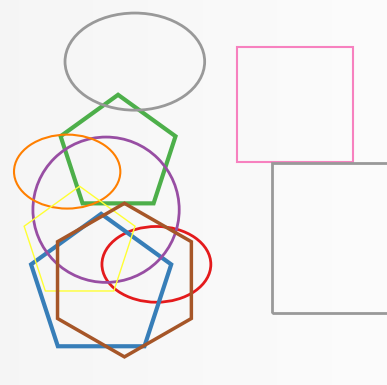[{"shape": "oval", "thickness": 2, "radius": 0.7, "center": [0.404, 0.313]}, {"shape": "pentagon", "thickness": 3, "radius": 0.95, "center": [0.261, 0.254]}, {"shape": "pentagon", "thickness": 3, "radius": 0.78, "center": [0.305, 0.598]}, {"shape": "circle", "thickness": 2, "radius": 0.94, "center": [0.274, 0.455]}, {"shape": "oval", "thickness": 1.5, "radius": 0.69, "center": [0.173, 0.554]}, {"shape": "pentagon", "thickness": 1, "radius": 0.75, "center": [0.205, 0.366]}, {"shape": "hexagon", "thickness": 2.5, "radius": 1.0, "center": [0.321, 0.272]}, {"shape": "square", "thickness": 1.5, "radius": 0.75, "center": [0.761, 0.728]}, {"shape": "square", "thickness": 2, "radius": 0.98, "center": [0.898, 0.381]}, {"shape": "oval", "thickness": 2, "radius": 0.9, "center": [0.348, 0.84]}]